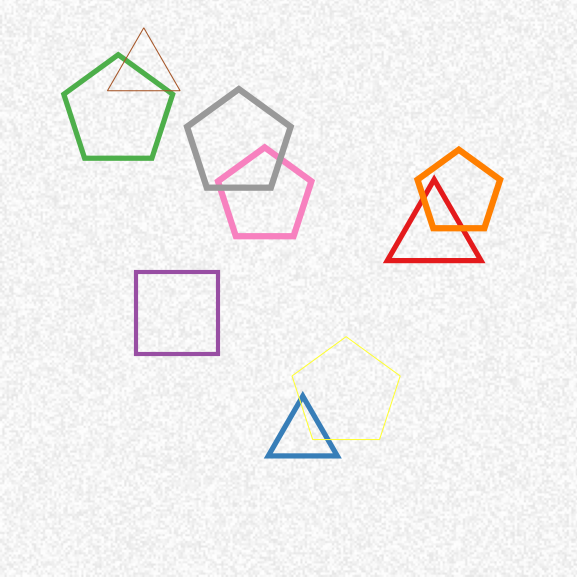[{"shape": "triangle", "thickness": 2.5, "radius": 0.47, "center": [0.752, 0.595]}, {"shape": "triangle", "thickness": 2.5, "radius": 0.35, "center": [0.524, 0.244]}, {"shape": "pentagon", "thickness": 2.5, "radius": 0.5, "center": [0.205, 0.805]}, {"shape": "square", "thickness": 2, "radius": 0.35, "center": [0.306, 0.457]}, {"shape": "pentagon", "thickness": 3, "radius": 0.38, "center": [0.795, 0.665]}, {"shape": "pentagon", "thickness": 0.5, "radius": 0.49, "center": [0.599, 0.318]}, {"shape": "triangle", "thickness": 0.5, "radius": 0.36, "center": [0.249, 0.878]}, {"shape": "pentagon", "thickness": 3, "radius": 0.43, "center": [0.458, 0.659]}, {"shape": "pentagon", "thickness": 3, "radius": 0.47, "center": [0.414, 0.751]}]